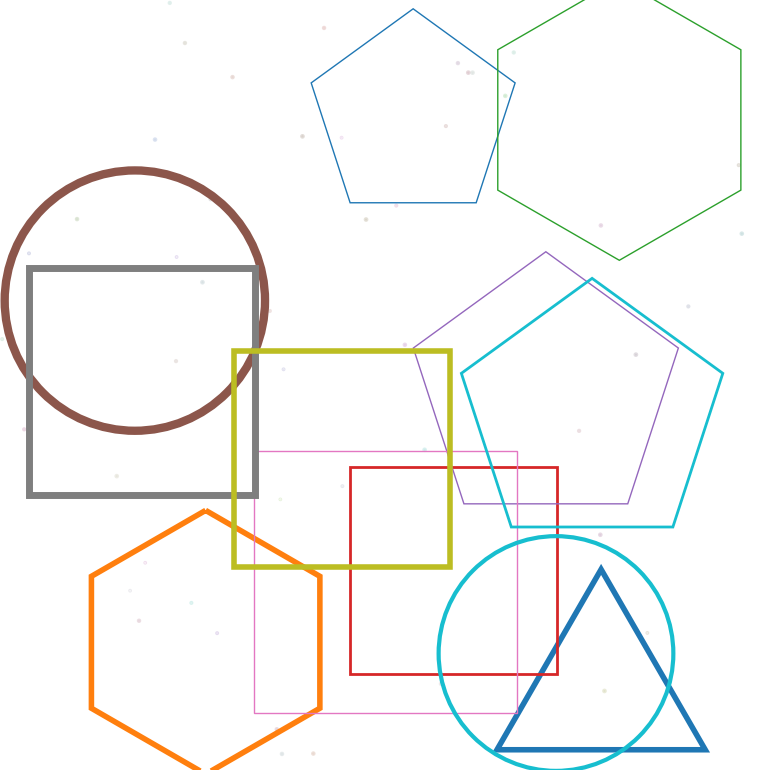[{"shape": "pentagon", "thickness": 0.5, "radius": 0.7, "center": [0.537, 0.849]}, {"shape": "triangle", "thickness": 2, "radius": 0.78, "center": [0.781, 0.104]}, {"shape": "hexagon", "thickness": 2, "radius": 0.86, "center": [0.267, 0.166]}, {"shape": "hexagon", "thickness": 0.5, "radius": 0.91, "center": [0.804, 0.844]}, {"shape": "square", "thickness": 1, "radius": 0.67, "center": [0.589, 0.259]}, {"shape": "pentagon", "thickness": 0.5, "radius": 0.9, "center": [0.709, 0.492]}, {"shape": "circle", "thickness": 3, "radius": 0.85, "center": [0.175, 0.61]}, {"shape": "square", "thickness": 0.5, "radius": 0.85, "center": [0.5, 0.244]}, {"shape": "square", "thickness": 2.5, "radius": 0.74, "center": [0.184, 0.504]}, {"shape": "square", "thickness": 2, "radius": 0.7, "center": [0.444, 0.404]}, {"shape": "pentagon", "thickness": 1, "radius": 0.89, "center": [0.769, 0.46]}, {"shape": "circle", "thickness": 1.5, "radius": 0.76, "center": [0.722, 0.151]}]